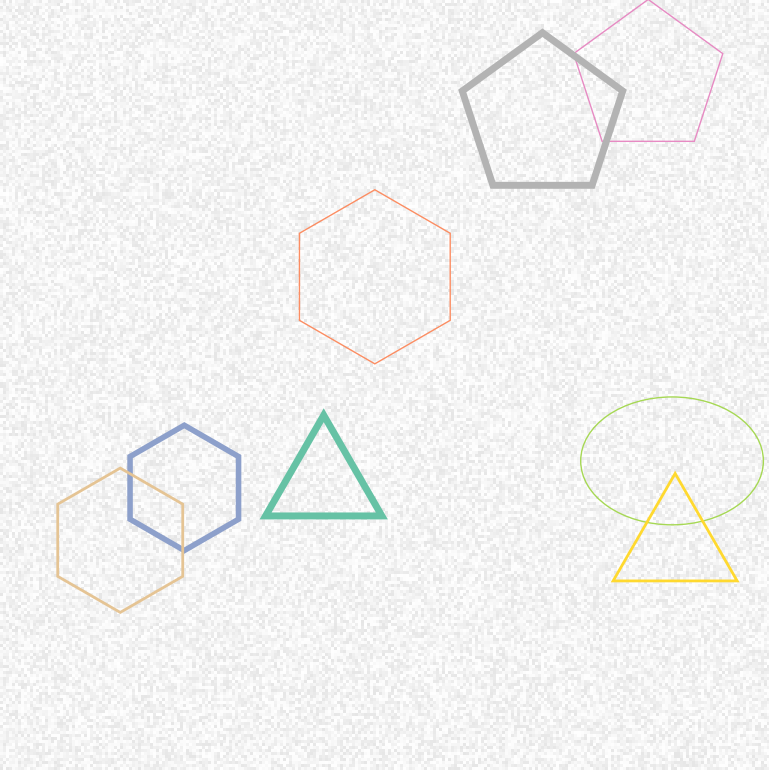[{"shape": "triangle", "thickness": 2.5, "radius": 0.44, "center": [0.42, 0.374]}, {"shape": "hexagon", "thickness": 0.5, "radius": 0.57, "center": [0.487, 0.641]}, {"shape": "hexagon", "thickness": 2, "radius": 0.41, "center": [0.239, 0.366]}, {"shape": "pentagon", "thickness": 0.5, "radius": 0.51, "center": [0.842, 0.899]}, {"shape": "oval", "thickness": 0.5, "radius": 0.59, "center": [0.873, 0.401]}, {"shape": "triangle", "thickness": 1, "radius": 0.47, "center": [0.877, 0.292]}, {"shape": "hexagon", "thickness": 1, "radius": 0.47, "center": [0.156, 0.298]}, {"shape": "pentagon", "thickness": 2.5, "radius": 0.55, "center": [0.705, 0.848]}]